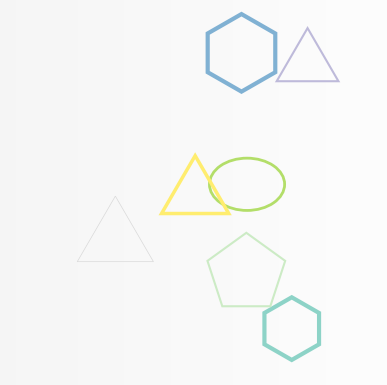[{"shape": "hexagon", "thickness": 3, "radius": 0.41, "center": [0.753, 0.146]}, {"shape": "triangle", "thickness": 1.5, "radius": 0.46, "center": [0.794, 0.835]}, {"shape": "hexagon", "thickness": 3, "radius": 0.5, "center": [0.623, 0.863]}, {"shape": "oval", "thickness": 2, "radius": 0.48, "center": [0.638, 0.521]}, {"shape": "triangle", "thickness": 0.5, "radius": 0.57, "center": [0.298, 0.377]}, {"shape": "pentagon", "thickness": 1.5, "radius": 0.53, "center": [0.636, 0.29]}, {"shape": "triangle", "thickness": 2.5, "radius": 0.5, "center": [0.504, 0.495]}]